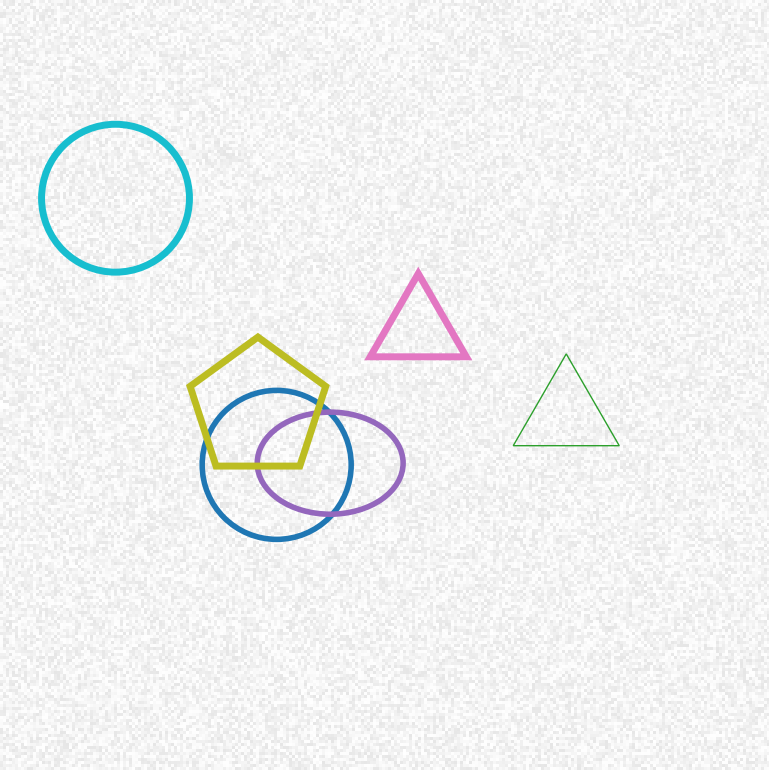[{"shape": "circle", "thickness": 2, "radius": 0.48, "center": [0.359, 0.396]}, {"shape": "triangle", "thickness": 0.5, "radius": 0.4, "center": [0.735, 0.461]}, {"shape": "oval", "thickness": 2, "radius": 0.47, "center": [0.429, 0.398]}, {"shape": "triangle", "thickness": 2.5, "radius": 0.36, "center": [0.543, 0.573]}, {"shape": "pentagon", "thickness": 2.5, "radius": 0.46, "center": [0.335, 0.47]}, {"shape": "circle", "thickness": 2.5, "radius": 0.48, "center": [0.15, 0.743]}]